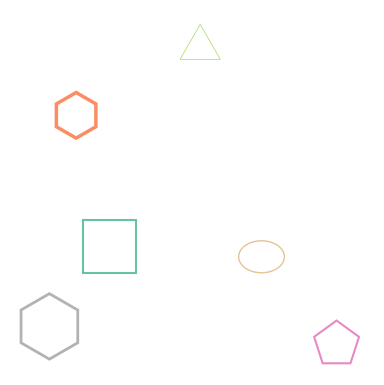[{"shape": "square", "thickness": 1.5, "radius": 0.35, "center": [0.284, 0.36]}, {"shape": "hexagon", "thickness": 2.5, "radius": 0.3, "center": [0.198, 0.7]}, {"shape": "pentagon", "thickness": 1.5, "radius": 0.31, "center": [0.874, 0.106]}, {"shape": "triangle", "thickness": 0.5, "radius": 0.3, "center": [0.52, 0.876]}, {"shape": "oval", "thickness": 1, "radius": 0.3, "center": [0.679, 0.333]}, {"shape": "hexagon", "thickness": 2, "radius": 0.43, "center": [0.128, 0.152]}]